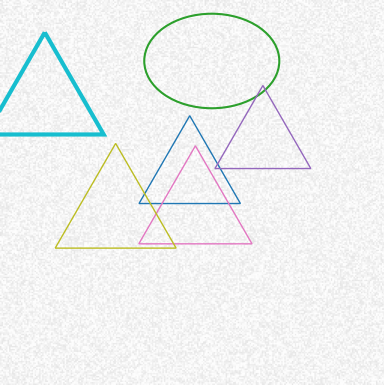[{"shape": "triangle", "thickness": 1, "radius": 0.76, "center": [0.493, 0.547]}, {"shape": "oval", "thickness": 1.5, "radius": 0.88, "center": [0.55, 0.842]}, {"shape": "triangle", "thickness": 1, "radius": 0.72, "center": [0.683, 0.634]}, {"shape": "triangle", "thickness": 1, "radius": 0.85, "center": [0.508, 0.452]}, {"shape": "triangle", "thickness": 1, "radius": 0.91, "center": [0.3, 0.446]}, {"shape": "triangle", "thickness": 3, "radius": 0.88, "center": [0.116, 0.739]}]